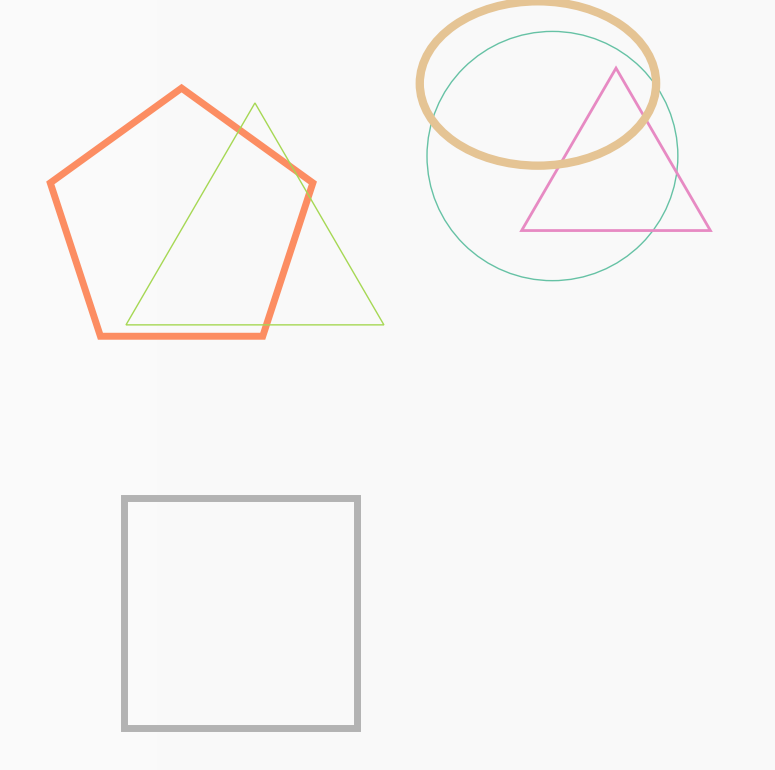[{"shape": "circle", "thickness": 0.5, "radius": 0.81, "center": [0.713, 0.797]}, {"shape": "pentagon", "thickness": 2.5, "radius": 0.89, "center": [0.234, 0.707]}, {"shape": "triangle", "thickness": 1, "radius": 0.7, "center": [0.795, 0.771]}, {"shape": "triangle", "thickness": 0.5, "radius": 0.96, "center": [0.329, 0.674]}, {"shape": "oval", "thickness": 3, "radius": 0.76, "center": [0.694, 0.892]}, {"shape": "square", "thickness": 2.5, "radius": 0.75, "center": [0.31, 0.204]}]